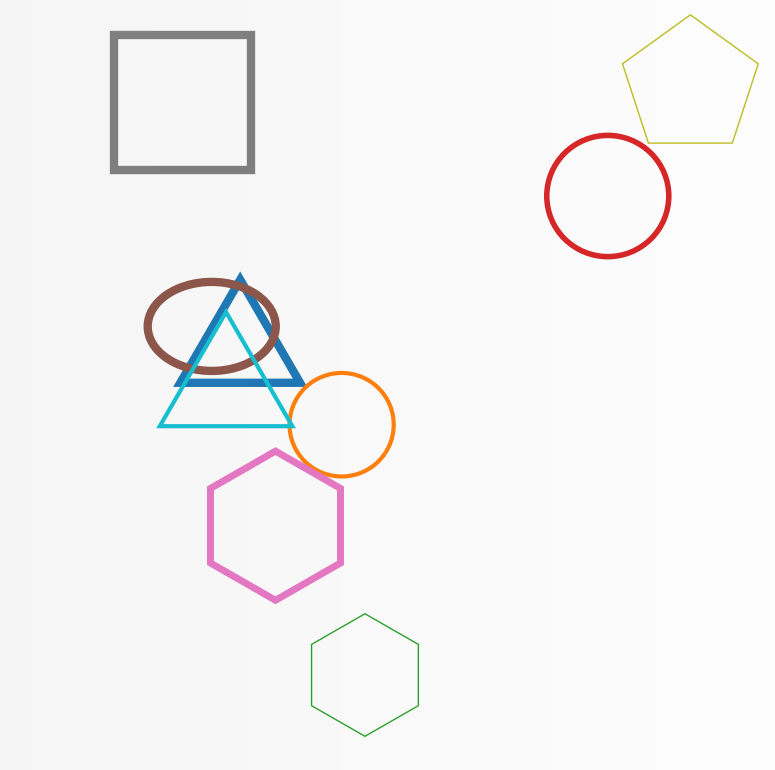[{"shape": "triangle", "thickness": 3, "radius": 0.45, "center": [0.31, 0.547]}, {"shape": "circle", "thickness": 1.5, "radius": 0.34, "center": [0.441, 0.448]}, {"shape": "hexagon", "thickness": 0.5, "radius": 0.4, "center": [0.471, 0.123]}, {"shape": "circle", "thickness": 2, "radius": 0.39, "center": [0.784, 0.745]}, {"shape": "oval", "thickness": 3, "radius": 0.41, "center": [0.273, 0.576]}, {"shape": "hexagon", "thickness": 2.5, "radius": 0.48, "center": [0.355, 0.317]}, {"shape": "square", "thickness": 3, "radius": 0.44, "center": [0.235, 0.867]}, {"shape": "pentagon", "thickness": 0.5, "radius": 0.46, "center": [0.891, 0.889]}, {"shape": "triangle", "thickness": 1.5, "radius": 0.49, "center": [0.292, 0.496]}]